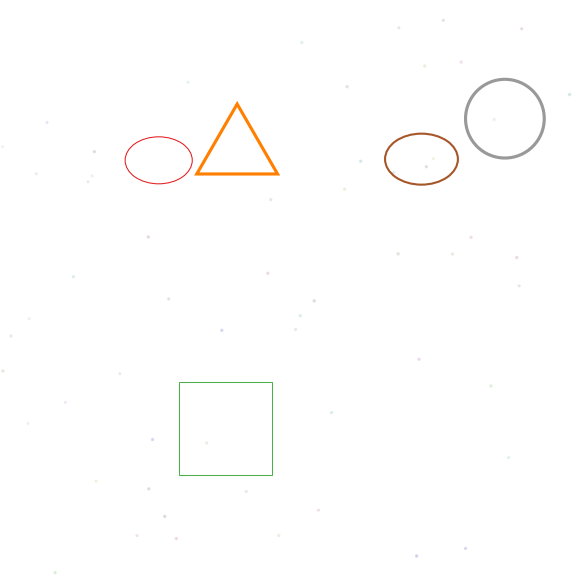[{"shape": "oval", "thickness": 0.5, "radius": 0.29, "center": [0.275, 0.722]}, {"shape": "square", "thickness": 0.5, "radius": 0.4, "center": [0.391, 0.257]}, {"shape": "triangle", "thickness": 1.5, "radius": 0.4, "center": [0.411, 0.738]}, {"shape": "oval", "thickness": 1, "radius": 0.32, "center": [0.73, 0.724]}, {"shape": "circle", "thickness": 1.5, "radius": 0.34, "center": [0.874, 0.794]}]